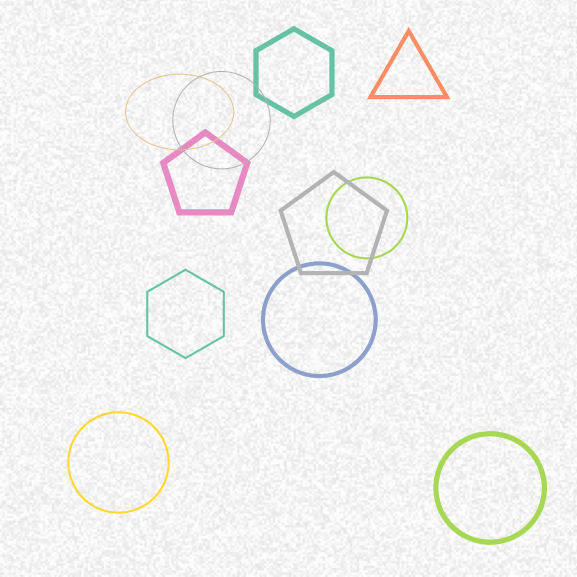[{"shape": "hexagon", "thickness": 1, "radius": 0.38, "center": [0.321, 0.456]}, {"shape": "hexagon", "thickness": 2.5, "radius": 0.38, "center": [0.509, 0.873]}, {"shape": "triangle", "thickness": 2, "radius": 0.38, "center": [0.708, 0.869]}, {"shape": "circle", "thickness": 2, "radius": 0.49, "center": [0.553, 0.446]}, {"shape": "pentagon", "thickness": 3, "radius": 0.38, "center": [0.355, 0.693]}, {"shape": "circle", "thickness": 1, "radius": 0.35, "center": [0.635, 0.622]}, {"shape": "circle", "thickness": 2.5, "radius": 0.47, "center": [0.849, 0.154]}, {"shape": "circle", "thickness": 1, "radius": 0.43, "center": [0.205, 0.198]}, {"shape": "oval", "thickness": 0.5, "radius": 0.47, "center": [0.311, 0.805]}, {"shape": "circle", "thickness": 0.5, "radius": 0.42, "center": [0.384, 0.791]}, {"shape": "pentagon", "thickness": 2, "radius": 0.48, "center": [0.578, 0.604]}]